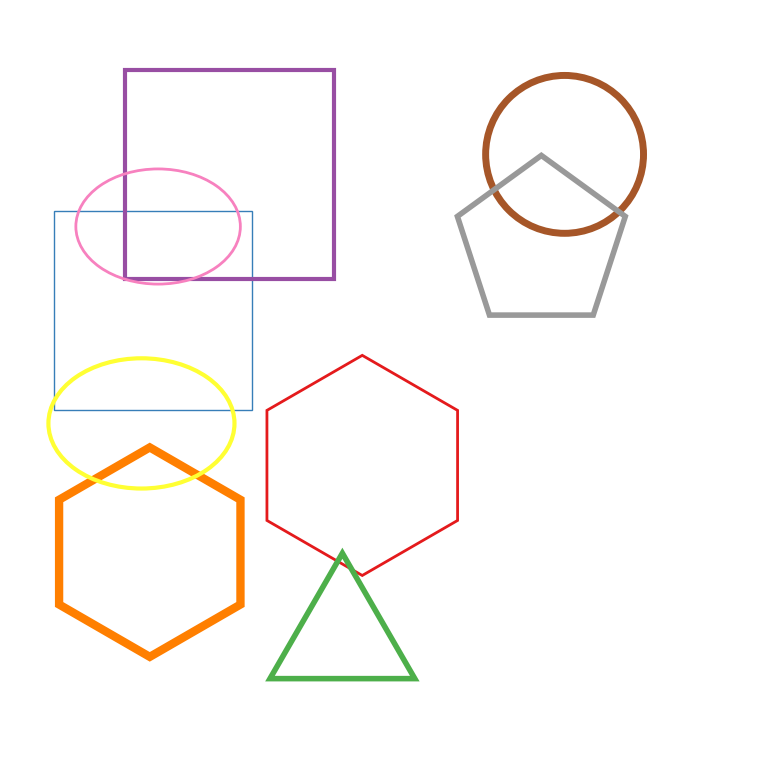[{"shape": "hexagon", "thickness": 1, "radius": 0.71, "center": [0.47, 0.396]}, {"shape": "square", "thickness": 0.5, "radius": 0.65, "center": [0.199, 0.597]}, {"shape": "triangle", "thickness": 2, "radius": 0.54, "center": [0.445, 0.173]}, {"shape": "square", "thickness": 1.5, "radius": 0.68, "center": [0.298, 0.773]}, {"shape": "hexagon", "thickness": 3, "radius": 0.68, "center": [0.195, 0.283]}, {"shape": "oval", "thickness": 1.5, "radius": 0.6, "center": [0.184, 0.45]}, {"shape": "circle", "thickness": 2.5, "radius": 0.51, "center": [0.733, 0.8]}, {"shape": "oval", "thickness": 1, "radius": 0.53, "center": [0.205, 0.706]}, {"shape": "pentagon", "thickness": 2, "radius": 0.57, "center": [0.703, 0.684]}]